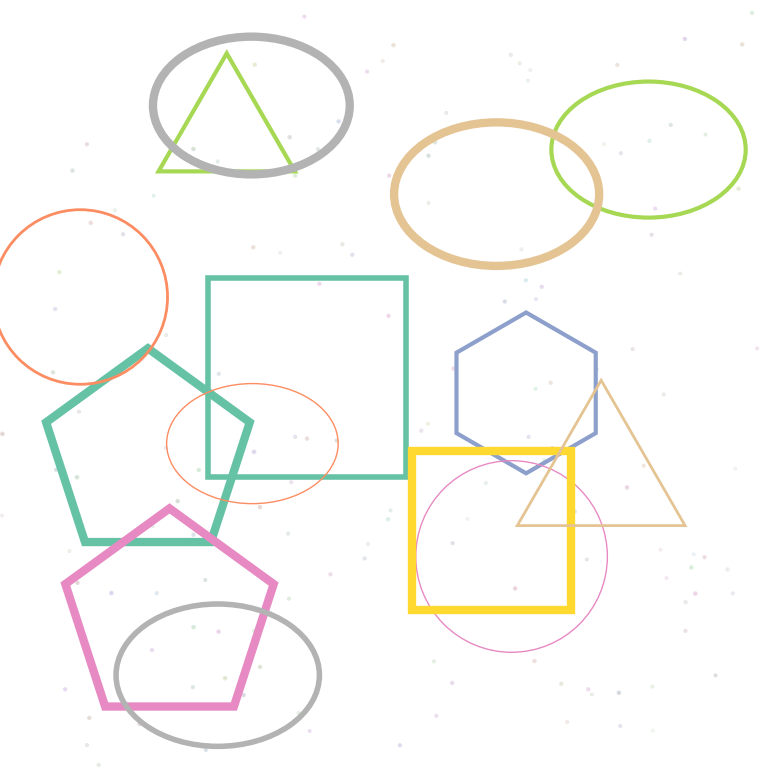[{"shape": "square", "thickness": 2, "radius": 0.64, "center": [0.399, 0.51]}, {"shape": "pentagon", "thickness": 3, "radius": 0.7, "center": [0.192, 0.409]}, {"shape": "oval", "thickness": 0.5, "radius": 0.56, "center": [0.328, 0.424]}, {"shape": "circle", "thickness": 1, "radius": 0.57, "center": [0.104, 0.614]}, {"shape": "hexagon", "thickness": 1.5, "radius": 0.52, "center": [0.683, 0.49]}, {"shape": "circle", "thickness": 0.5, "radius": 0.62, "center": [0.664, 0.277]}, {"shape": "pentagon", "thickness": 3, "radius": 0.71, "center": [0.22, 0.198]}, {"shape": "oval", "thickness": 1.5, "radius": 0.63, "center": [0.842, 0.806]}, {"shape": "triangle", "thickness": 1.5, "radius": 0.51, "center": [0.294, 0.829]}, {"shape": "square", "thickness": 3, "radius": 0.52, "center": [0.638, 0.311]}, {"shape": "oval", "thickness": 3, "radius": 0.67, "center": [0.645, 0.748]}, {"shape": "triangle", "thickness": 1, "radius": 0.63, "center": [0.781, 0.38]}, {"shape": "oval", "thickness": 3, "radius": 0.64, "center": [0.326, 0.863]}, {"shape": "oval", "thickness": 2, "radius": 0.66, "center": [0.283, 0.123]}]